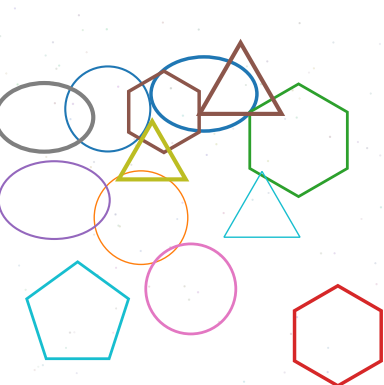[{"shape": "oval", "thickness": 2.5, "radius": 0.69, "center": [0.53, 0.756]}, {"shape": "circle", "thickness": 1.5, "radius": 0.55, "center": [0.28, 0.717]}, {"shape": "circle", "thickness": 1, "radius": 0.61, "center": [0.366, 0.435]}, {"shape": "hexagon", "thickness": 2, "radius": 0.73, "center": [0.775, 0.636]}, {"shape": "hexagon", "thickness": 2.5, "radius": 0.65, "center": [0.878, 0.128]}, {"shape": "oval", "thickness": 1.5, "radius": 0.72, "center": [0.141, 0.48]}, {"shape": "hexagon", "thickness": 2.5, "radius": 0.53, "center": [0.426, 0.71]}, {"shape": "triangle", "thickness": 3, "radius": 0.61, "center": [0.625, 0.766]}, {"shape": "circle", "thickness": 2, "radius": 0.58, "center": [0.496, 0.25]}, {"shape": "oval", "thickness": 3, "radius": 0.64, "center": [0.115, 0.695]}, {"shape": "triangle", "thickness": 3, "radius": 0.5, "center": [0.395, 0.584]}, {"shape": "triangle", "thickness": 1, "radius": 0.57, "center": [0.68, 0.441]}, {"shape": "pentagon", "thickness": 2, "radius": 0.7, "center": [0.202, 0.181]}]